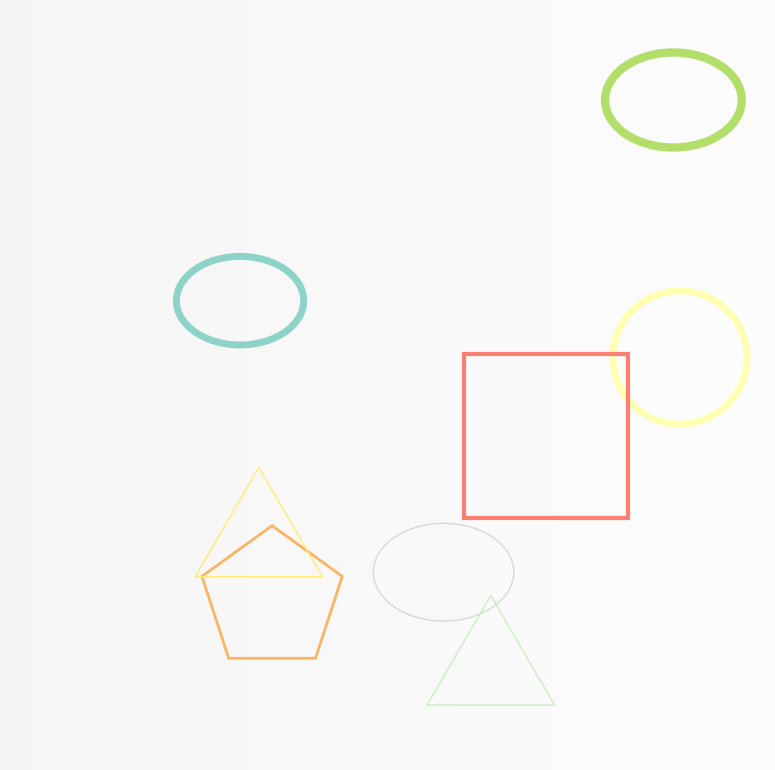[{"shape": "oval", "thickness": 2.5, "radius": 0.41, "center": [0.31, 0.609]}, {"shape": "circle", "thickness": 2.5, "radius": 0.43, "center": [0.877, 0.536]}, {"shape": "square", "thickness": 1.5, "radius": 0.53, "center": [0.704, 0.434]}, {"shape": "pentagon", "thickness": 1, "radius": 0.48, "center": [0.351, 0.222]}, {"shape": "oval", "thickness": 3, "radius": 0.44, "center": [0.869, 0.87]}, {"shape": "oval", "thickness": 0.5, "radius": 0.45, "center": [0.572, 0.257]}, {"shape": "triangle", "thickness": 0.5, "radius": 0.47, "center": [0.633, 0.132]}, {"shape": "triangle", "thickness": 0.5, "radius": 0.47, "center": [0.334, 0.298]}]